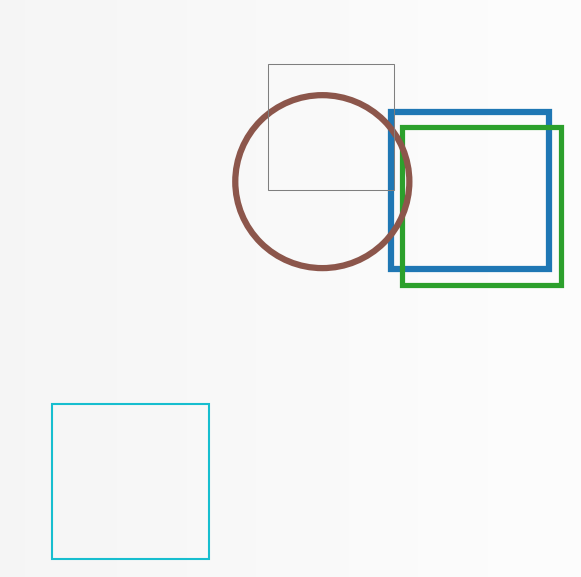[{"shape": "square", "thickness": 3, "radius": 0.68, "center": [0.808, 0.67]}, {"shape": "square", "thickness": 2.5, "radius": 0.68, "center": [0.829, 0.642]}, {"shape": "circle", "thickness": 3, "radius": 0.75, "center": [0.555, 0.685]}, {"shape": "square", "thickness": 0.5, "radius": 0.54, "center": [0.569, 0.779]}, {"shape": "square", "thickness": 1, "radius": 0.67, "center": [0.225, 0.165]}]